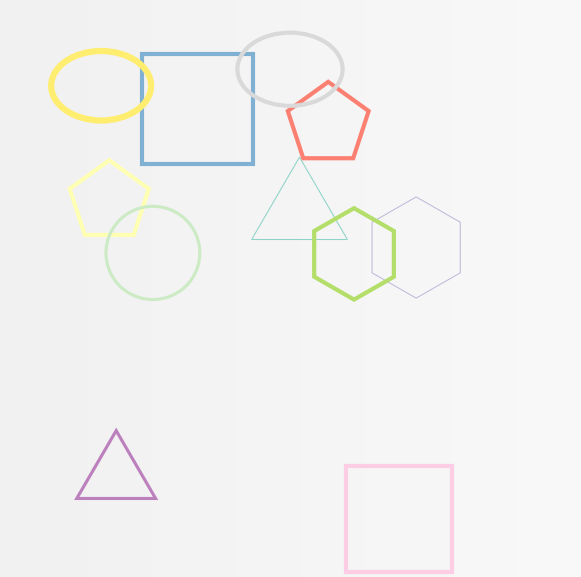[{"shape": "triangle", "thickness": 0.5, "radius": 0.48, "center": [0.515, 0.632]}, {"shape": "pentagon", "thickness": 2, "radius": 0.36, "center": [0.188, 0.65]}, {"shape": "hexagon", "thickness": 0.5, "radius": 0.44, "center": [0.716, 0.571]}, {"shape": "pentagon", "thickness": 2, "radius": 0.37, "center": [0.565, 0.784]}, {"shape": "square", "thickness": 2, "radius": 0.48, "center": [0.34, 0.81]}, {"shape": "hexagon", "thickness": 2, "radius": 0.4, "center": [0.609, 0.56]}, {"shape": "square", "thickness": 2, "radius": 0.46, "center": [0.686, 0.101]}, {"shape": "oval", "thickness": 2, "radius": 0.45, "center": [0.499, 0.879]}, {"shape": "triangle", "thickness": 1.5, "radius": 0.39, "center": [0.2, 0.175]}, {"shape": "circle", "thickness": 1.5, "radius": 0.4, "center": [0.263, 0.561]}, {"shape": "oval", "thickness": 3, "radius": 0.43, "center": [0.174, 0.851]}]